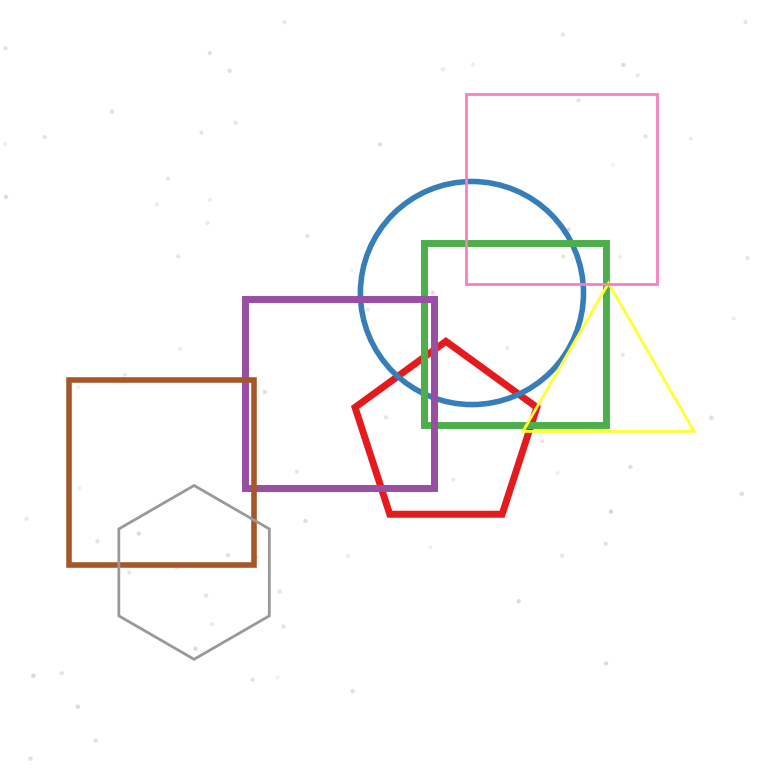[{"shape": "pentagon", "thickness": 2.5, "radius": 0.62, "center": [0.579, 0.433]}, {"shape": "circle", "thickness": 2, "radius": 0.72, "center": [0.613, 0.619]}, {"shape": "square", "thickness": 2.5, "radius": 0.59, "center": [0.669, 0.566]}, {"shape": "square", "thickness": 2.5, "radius": 0.61, "center": [0.441, 0.489]}, {"shape": "triangle", "thickness": 1, "radius": 0.64, "center": [0.79, 0.504]}, {"shape": "square", "thickness": 2, "radius": 0.6, "center": [0.21, 0.386]}, {"shape": "square", "thickness": 1, "radius": 0.62, "center": [0.73, 0.754]}, {"shape": "hexagon", "thickness": 1, "radius": 0.56, "center": [0.252, 0.257]}]